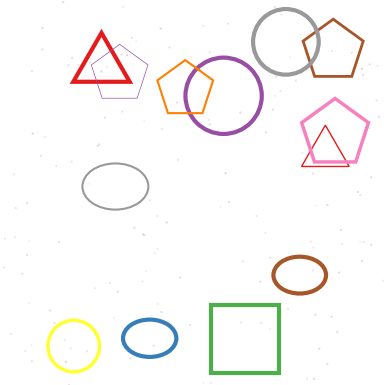[{"shape": "triangle", "thickness": 1, "radius": 0.36, "center": [0.845, 0.603]}, {"shape": "triangle", "thickness": 3, "radius": 0.42, "center": [0.264, 0.83]}, {"shape": "oval", "thickness": 3, "radius": 0.35, "center": [0.389, 0.121]}, {"shape": "square", "thickness": 3, "radius": 0.44, "center": [0.637, 0.12]}, {"shape": "pentagon", "thickness": 0.5, "radius": 0.39, "center": [0.311, 0.807]}, {"shape": "circle", "thickness": 3, "radius": 0.5, "center": [0.581, 0.751]}, {"shape": "pentagon", "thickness": 1.5, "radius": 0.38, "center": [0.481, 0.768]}, {"shape": "circle", "thickness": 2.5, "radius": 0.33, "center": [0.191, 0.101]}, {"shape": "oval", "thickness": 3, "radius": 0.34, "center": [0.779, 0.285]}, {"shape": "pentagon", "thickness": 2, "radius": 0.41, "center": [0.865, 0.868]}, {"shape": "pentagon", "thickness": 2.5, "radius": 0.46, "center": [0.87, 0.653]}, {"shape": "oval", "thickness": 1.5, "radius": 0.43, "center": [0.3, 0.516]}, {"shape": "circle", "thickness": 3, "radius": 0.43, "center": [0.743, 0.891]}]